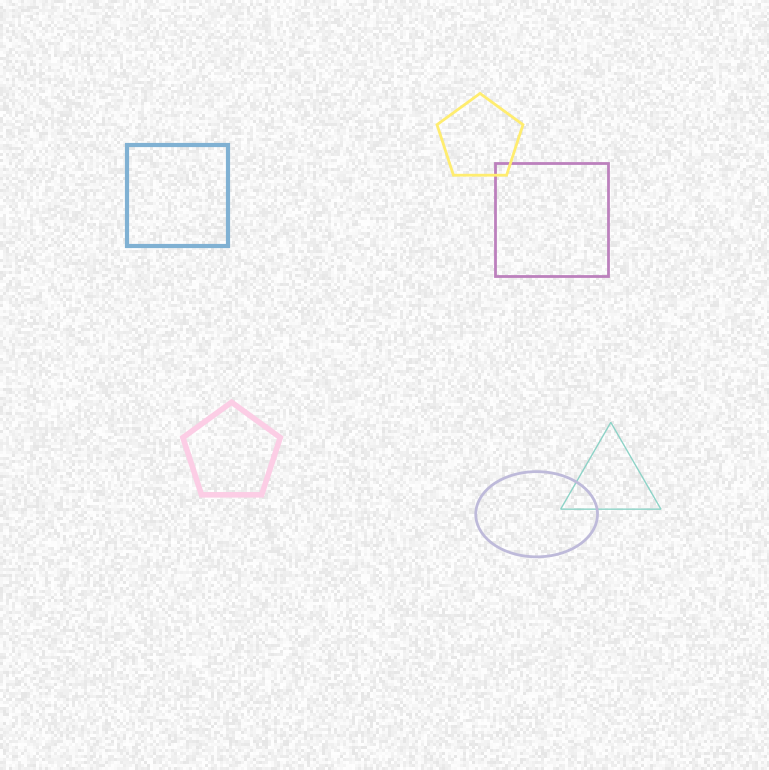[{"shape": "triangle", "thickness": 0.5, "radius": 0.38, "center": [0.793, 0.376]}, {"shape": "oval", "thickness": 1, "radius": 0.4, "center": [0.697, 0.332]}, {"shape": "square", "thickness": 1.5, "radius": 0.33, "center": [0.231, 0.746]}, {"shape": "pentagon", "thickness": 2, "radius": 0.33, "center": [0.301, 0.411]}, {"shape": "square", "thickness": 1, "radius": 0.37, "center": [0.716, 0.715]}, {"shape": "pentagon", "thickness": 1, "radius": 0.29, "center": [0.623, 0.82]}]